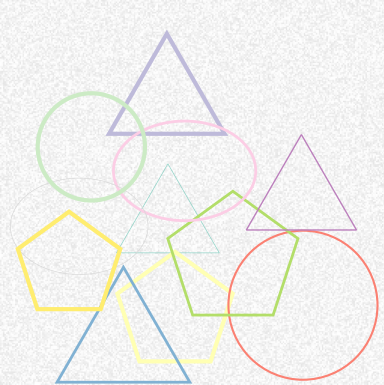[{"shape": "triangle", "thickness": 0.5, "radius": 0.77, "center": [0.436, 0.42]}, {"shape": "pentagon", "thickness": 3, "radius": 0.79, "center": [0.455, 0.189]}, {"shape": "triangle", "thickness": 3, "radius": 0.87, "center": [0.433, 0.739]}, {"shape": "circle", "thickness": 1.5, "radius": 0.97, "center": [0.787, 0.207]}, {"shape": "triangle", "thickness": 2, "radius": 1.0, "center": [0.321, 0.107]}, {"shape": "pentagon", "thickness": 2, "radius": 0.89, "center": [0.605, 0.325]}, {"shape": "oval", "thickness": 2, "radius": 0.92, "center": [0.48, 0.556]}, {"shape": "oval", "thickness": 0.5, "radius": 0.89, "center": [0.206, 0.412]}, {"shape": "triangle", "thickness": 1, "radius": 0.83, "center": [0.783, 0.485]}, {"shape": "circle", "thickness": 3, "radius": 0.7, "center": [0.237, 0.618]}, {"shape": "pentagon", "thickness": 3, "radius": 0.7, "center": [0.179, 0.31]}]